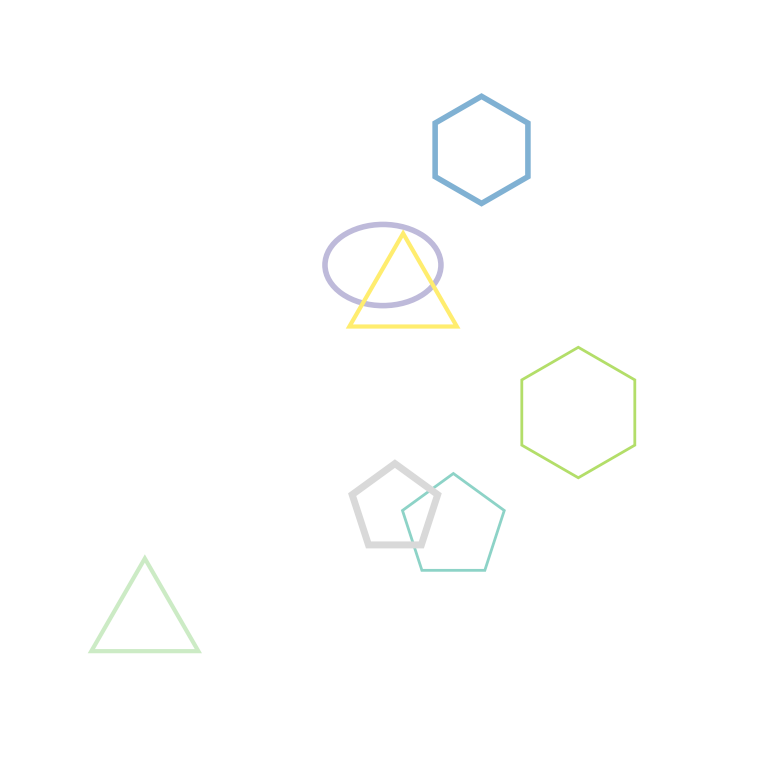[{"shape": "pentagon", "thickness": 1, "radius": 0.35, "center": [0.589, 0.316]}, {"shape": "oval", "thickness": 2, "radius": 0.38, "center": [0.497, 0.656]}, {"shape": "hexagon", "thickness": 2, "radius": 0.35, "center": [0.625, 0.805]}, {"shape": "hexagon", "thickness": 1, "radius": 0.42, "center": [0.751, 0.464]}, {"shape": "pentagon", "thickness": 2.5, "radius": 0.29, "center": [0.513, 0.34]}, {"shape": "triangle", "thickness": 1.5, "radius": 0.4, "center": [0.188, 0.194]}, {"shape": "triangle", "thickness": 1.5, "radius": 0.4, "center": [0.524, 0.616]}]